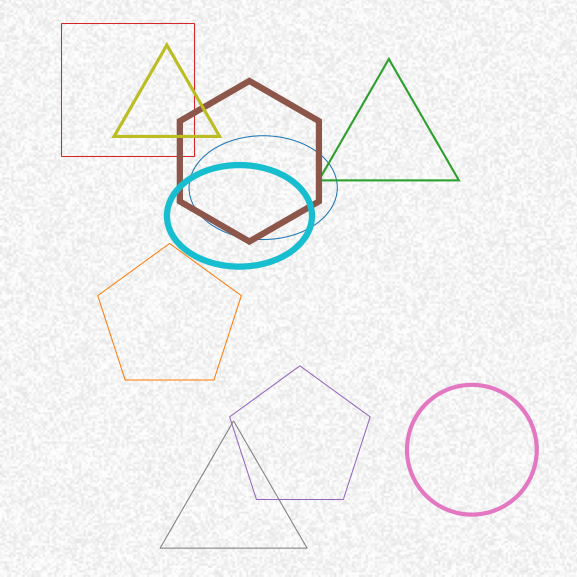[{"shape": "oval", "thickness": 0.5, "radius": 0.64, "center": [0.456, 0.674]}, {"shape": "pentagon", "thickness": 0.5, "radius": 0.65, "center": [0.294, 0.447]}, {"shape": "triangle", "thickness": 1, "radius": 0.7, "center": [0.673, 0.757]}, {"shape": "square", "thickness": 0.5, "radius": 0.57, "center": [0.22, 0.845]}, {"shape": "pentagon", "thickness": 0.5, "radius": 0.64, "center": [0.519, 0.238]}, {"shape": "hexagon", "thickness": 3, "radius": 0.7, "center": [0.432, 0.72]}, {"shape": "circle", "thickness": 2, "radius": 0.56, "center": [0.817, 0.22]}, {"shape": "triangle", "thickness": 0.5, "radius": 0.73, "center": [0.404, 0.123]}, {"shape": "triangle", "thickness": 1.5, "radius": 0.53, "center": [0.289, 0.816]}, {"shape": "oval", "thickness": 3, "radius": 0.63, "center": [0.415, 0.625]}]